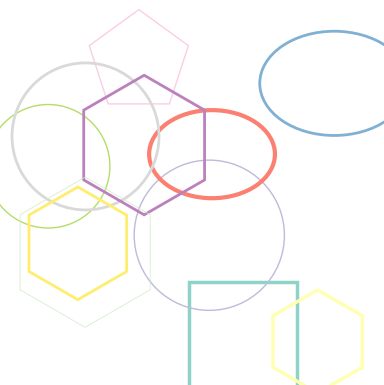[{"shape": "square", "thickness": 2.5, "radius": 0.7, "center": [0.632, 0.127]}, {"shape": "hexagon", "thickness": 2.5, "radius": 0.67, "center": [0.825, 0.113]}, {"shape": "circle", "thickness": 1, "radius": 0.98, "center": [0.544, 0.389]}, {"shape": "oval", "thickness": 3, "radius": 0.82, "center": [0.551, 0.6]}, {"shape": "oval", "thickness": 2, "radius": 0.97, "center": [0.868, 0.783]}, {"shape": "circle", "thickness": 1, "radius": 0.8, "center": [0.125, 0.568]}, {"shape": "pentagon", "thickness": 1, "radius": 0.68, "center": [0.361, 0.84]}, {"shape": "circle", "thickness": 2, "radius": 0.95, "center": [0.222, 0.646]}, {"shape": "hexagon", "thickness": 2, "radius": 0.91, "center": [0.374, 0.623]}, {"shape": "hexagon", "thickness": 0.5, "radius": 0.98, "center": [0.221, 0.345]}, {"shape": "hexagon", "thickness": 2, "radius": 0.73, "center": [0.202, 0.368]}]